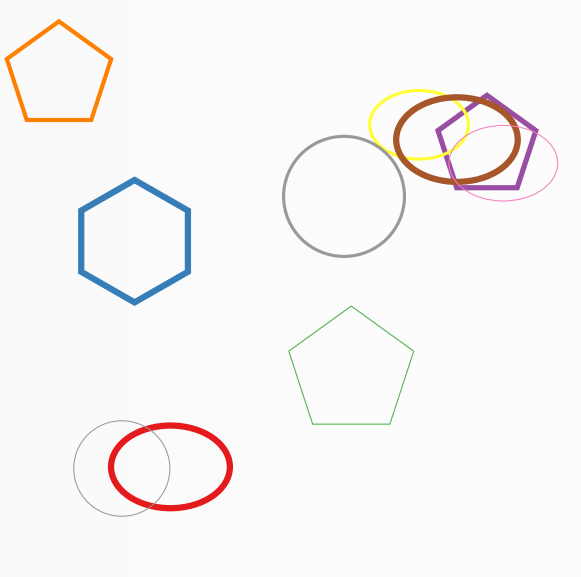[{"shape": "oval", "thickness": 3, "radius": 0.51, "center": [0.293, 0.191]}, {"shape": "hexagon", "thickness": 3, "radius": 0.53, "center": [0.232, 0.581]}, {"shape": "pentagon", "thickness": 0.5, "radius": 0.57, "center": [0.604, 0.356]}, {"shape": "pentagon", "thickness": 2.5, "radius": 0.44, "center": [0.838, 0.746]}, {"shape": "pentagon", "thickness": 2, "radius": 0.47, "center": [0.101, 0.868]}, {"shape": "oval", "thickness": 1.5, "radius": 0.42, "center": [0.721, 0.783]}, {"shape": "oval", "thickness": 3, "radius": 0.52, "center": [0.786, 0.757]}, {"shape": "oval", "thickness": 0.5, "radius": 0.47, "center": [0.866, 0.717]}, {"shape": "circle", "thickness": 0.5, "radius": 0.41, "center": [0.21, 0.188]}, {"shape": "circle", "thickness": 1.5, "radius": 0.52, "center": [0.592, 0.659]}]